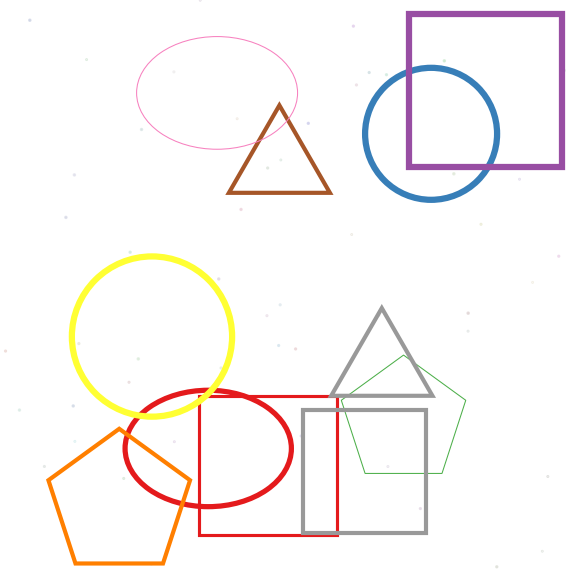[{"shape": "oval", "thickness": 2.5, "radius": 0.72, "center": [0.361, 0.223]}, {"shape": "square", "thickness": 1.5, "radius": 0.6, "center": [0.464, 0.193]}, {"shape": "circle", "thickness": 3, "radius": 0.57, "center": [0.746, 0.767]}, {"shape": "pentagon", "thickness": 0.5, "radius": 0.57, "center": [0.699, 0.271]}, {"shape": "square", "thickness": 3, "radius": 0.66, "center": [0.84, 0.842]}, {"shape": "pentagon", "thickness": 2, "radius": 0.64, "center": [0.206, 0.128]}, {"shape": "circle", "thickness": 3, "radius": 0.69, "center": [0.263, 0.416]}, {"shape": "triangle", "thickness": 2, "radius": 0.5, "center": [0.484, 0.716]}, {"shape": "oval", "thickness": 0.5, "radius": 0.7, "center": [0.376, 0.838]}, {"shape": "triangle", "thickness": 2, "radius": 0.51, "center": [0.661, 0.364]}, {"shape": "square", "thickness": 2, "radius": 0.53, "center": [0.632, 0.183]}]